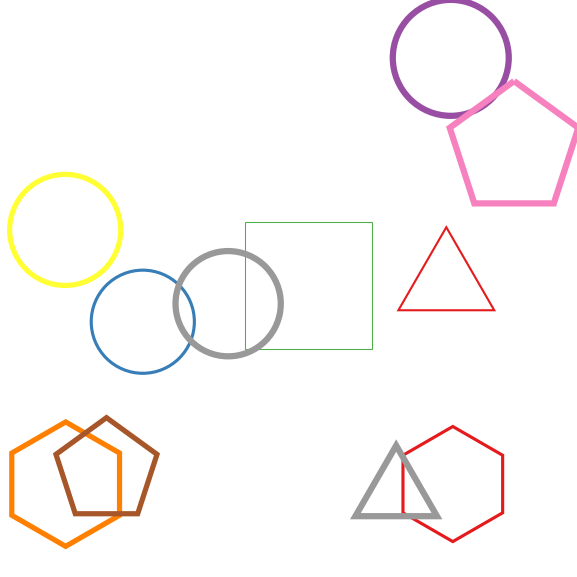[{"shape": "hexagon", "thickness": 1.5, "radius": 0.5, "center": [0.784, 0.161]}, {"shape": "triangle", "thickness": 1, "radius": 0.48, "center": [0.773, 0.51]}, {"shape": "circle", "thickness": 1.5, "radius": 0.45, "center": [0.247, 0.442]}, {"shape": "square", "thickness": 0.5, "radius": 0.55, "center": [0.534, 0.505]}, {"shape": "circle", "thickness": 3, "radius": 0.5, "center": [0.781, 0.899]}, {"shape": "hexagon", "thickness": 2.5, "radius": 0.54, "center": [0.114, 0.161]}, {"shape": "circle", "thickness": 2.5, "radius": 0.48, "center": [0.113, 0.601]}, {"shape": "pentagon", "thickness": 2.5, "radius": 0.46, "center": [0.184, 0.184]}, {"shape": "pentagon", "thickness": 3, "radius": 0.59, "center": [0.89, 0.742]}, {"shape": "circle", "thickness": 3, "radius": 0.46, "center": [0.395, 0.473]}, {"shape": "triangle", "thickness": 3, "radius": 0.41, "center": [0.686, 0.146]}]